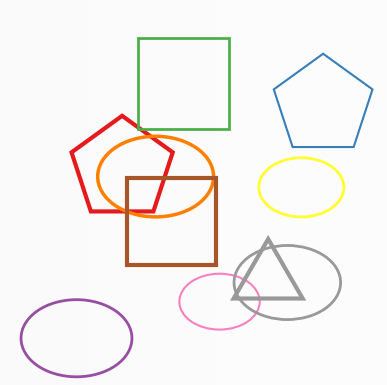[{"shape": "pentagon", "thickness": 3, "radius": 0.69, "center": [0.315, 0.562]}, {"shape": "pentagon", "thickness": 1.5, "radius": 0.67, "center": [0.834, 0.726]}, {"shape": "square", "thickness": 2, "radius": 0.59, "center": [0.474, 0.784]}, {"shape": "oval", "thickness": 2, "radius": 0.72, "center": [0.197, 0.121]}, {"shape": "oval", "thickness": 2.5, "radius": 0.75, "center": [0.402, 0.541]}, {"shape": "oval", "thickness": 2, "radius": 0.55, "center": [0.778, 0.513]}, {"shape": "square", "thickness": 3, "radius": 0.57, "center": [0.443, 0.425]}, {"shape": "oval", "thickness": 1.5, "radius": 0.52, "center": [0.567, 0.217]}, {"shape": "triangle", "thickness": 3, "radius": 0.51, "center": [0.692, 0.276]}, {"shape": "oval", "thickness": 2, "radius": 0.69, "center": [0.741, 0.266]}]